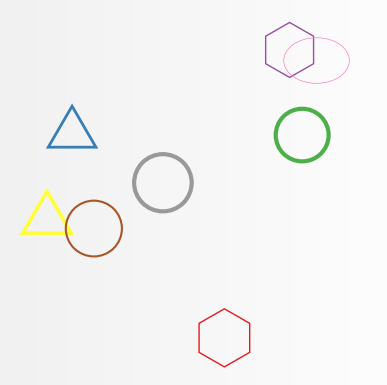[{"shape": "hexagon", "thickness": 1, "radius": 0.38, "center": [0.579, 0.122]}, {"shape": "triangle", "thickness": 2, "radius": 0.36, "center": [0.186, 0.653]}, {"shape": "circle", "thickness": 3, "radius": 0.34, "center": [0.78, 0.649]}, {"shape": "hexagon", "thickness": 1, "radius": 0.36, "center": [0.747, 0.87]}, {"shape": "triangle", "thickness": 2.5, "radius": 0.36, "center": [0.121, 0.431]}, {"shape": "circle", "thickness": 1.5, "radius": 0.36, "center": [0.242, 0.406]}, {"shape": "oval", "thickness": 0.5, "radius": 0.42, "center": [0.817, 0.843]}, {"shape": "circle", "thickness": 3, "radius": 0.37, "center": [0.42, 0.525]}]